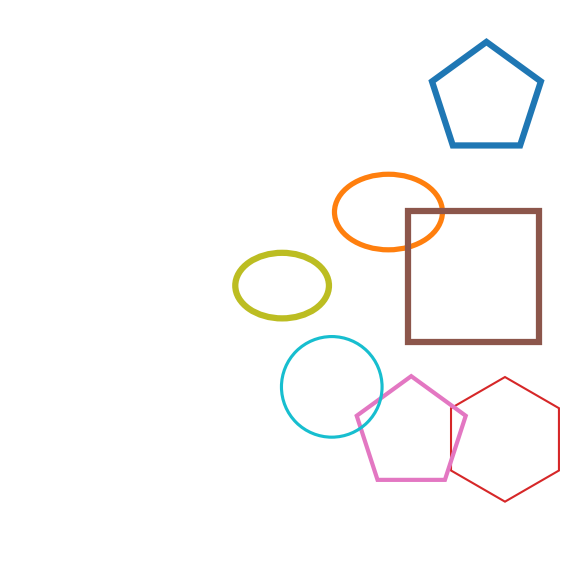[{"shape": "pentagon", "thickness": 3, "radius": 0.5, "center": [0.842, 0.827]}, {"shape": "oval", "thickness": 2.5, "radius": 0.47, "center": [0.673, 0.632]}, {"shape": "hexagon", "thickness": 1, "radius": 0.54, "center": [0.874, 0.238]}, {"shape": "square", "thickness": 3, "radius": 0.57, "center": [0.82, 0.52]}, {"shape": "pentagon", "thickness": 2, "radius": 0.5, "center": [0.712, 0.248]}, {"shape": "oval", "thickness": 3, "radius": 0.41, "center": [0.489, 0.505]}, {"shape": "circle", "thickness": 1.5, "radius": 0.44, "center": [0.574, 0.329]}]